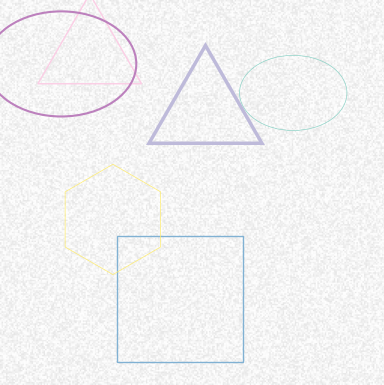[{"shape": "oval", "thickness": 0.5, "radius": 0.7, "center": [0.762, 0.759]}, {"shape": "triangle", "thickness": 2.5, "radius": 0.85, "center": [0.534, 0.713]}, {"shape": "square", "thickness": 1, "radius": 0.82, "center": [0.467, 0.223]}, {"shape": "triangle", "thickness": 1, "radius": 0.78, "center": [0.233, 0.86]}, {"shape": "oval", "thickness": 1.5, "radius": 0.98, "center": [0.159, 0.834]}, {"shape": "hexagon", "thickness": 0.5, "radius": 0.72, "center": [0.293, 0.43]}]